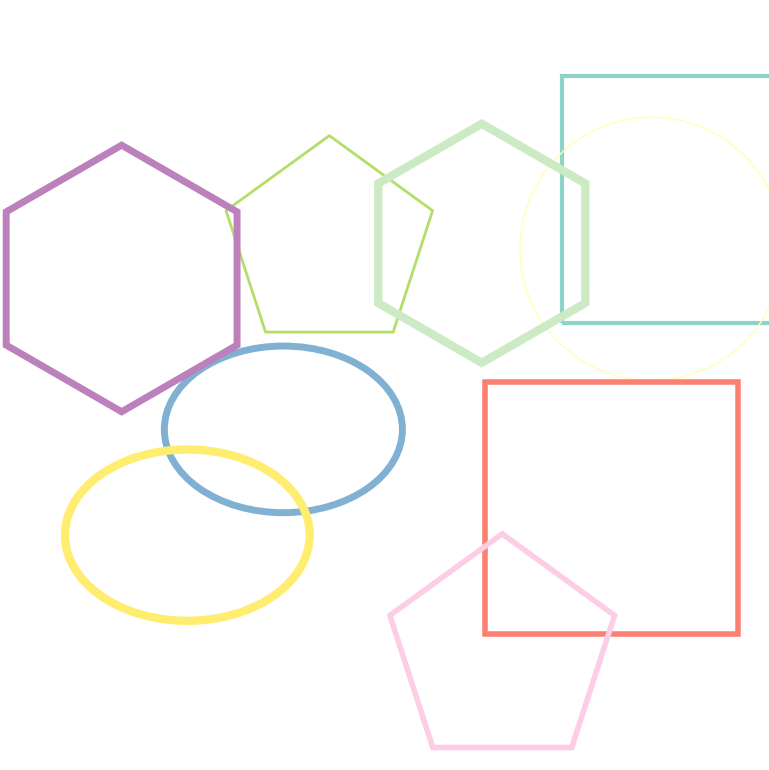[{"shape": "square", "thickness": 1.5, "radius": 0.8, "center": [0.89, 0.741]}, {"shape": "circle", "thickness": 0.5, "radius": 0.85, "center": [0.846, 0.677]}, {"shape": "square", "thickness": 2, "radius": 0.82, "center": [0.794, 0.34]}, {"shape": "oval", "thickness": 2.5, "radius": 0.77, "center": [0.368, 0.442]}, {"shape": "pentagon", "thickness": 1, "radius": 0.71, "center": [0.428, 0.683]}, {"shape": "pentagon", "thickness": 2, "radius": 0.77, "center": [0.652, 0.153]}, {"shape": "hexagon", "thickness": 2.5, "radius": 0.87, "center": [0.158, 0.638]}, {"shape": "hexagon", "thickness": 3, "radius": 0.78, "center": [0.626, 0.684]}, {"shape": "oval", "thickness": 3, "radius": 0.79, "center": [0.243, 0.305]}]